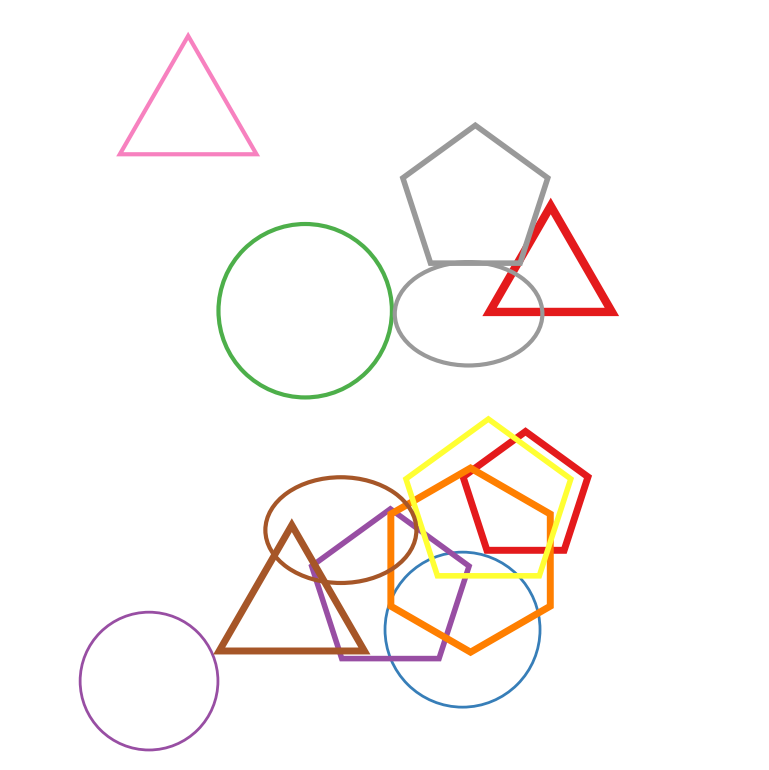[{"shape": "pentagon", "thickness": 2.5, "radius": 0.43, "center": [0.683, 0.354]}, {"shape": "triangle", "thickness": 3, "radius": 0.46, "center": [0.715, 0.641]}, {"shape": "circle", "thickness": 1, "radius": 0.5, "center": [0.601, 0.182]}, {"shape": "circle", "thickness": 1.5, "radius": 0.56, "center": [0.396, 0.596]}, {"shape": "circle", "thickness": 1, "radius": 0.45, "center": [0.194, 0.115]}, {"shape": "pentagon", "thickness": 2, "radius": 0.54, "center": [0.507, 0.232]}, {"shape": "hexagon", "thickness": 2.5, "radius": 0.6, "center": [0.611, 0.273]}, {"shape": "pentagon", "thickness": 2, "radius": 0.56, "center": [0.634, 0.343]}, {"shape": "oval", "thickness": 1.5, "radius": 0.49, "center": [0.443, 0.312]}, {"shape": "triangle", "thickness": 2.5, "radius": 0.54, "center": [0.379, 0.209]}, {"shape": "triangle", "thickness": 1.5, "radius": 0.51, "center": [0.244, 0.851]}, {"shape": "oval", "thickness": 1.5, "radius": 0.48, "center": [0.609, 0.592]}, {"shape": "pentagon", "thickness": 2, "radius": 0.49, "center": [0.617, 0.738]}]